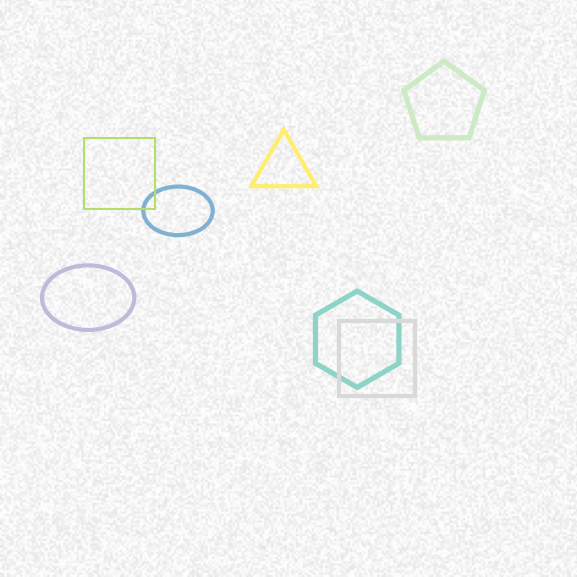[{"shape": "hexagon", "thickness": 2.5, "radius": 0.42, "center": [0.619, 0.412]}, {"shape": "oval", "thickness": 2, "radius": 0.4, "center": [0.153, 0.484]}, {"shape": "oval", "thickness": 2, "radius": 0.3, "center": [0.308, 0.634]}, {"shape": "square", "thickness": 1, "radius": 0.31, "center": [0.208, 0.699]}, {"shape": "square", "thickness": 2, "radius": 0.33, "center": [0.652, 0.378]}, {"shape": "pentagon", "thickness": 2.5, "radius": 0.37, "center": [0.769, 0.82]}, {"shape": "triangle", "thickness": 2, "radius": 0.33, "center": [0.492, 0.709]}]